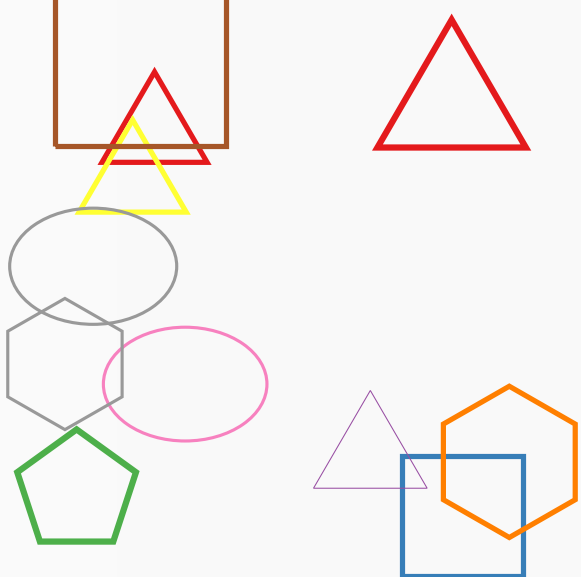[{"shape": "triangle", "thickness": 2.5, "radius": 0.52, "center": [0.266, 0.77]}, {"shape": "triangle", "thickness": 3, "radius": 0.74, "center": [0.777, 0.817]}, {"shape": "square", "thickness": 2.5, "radius": 0.52, "center": [0.796, 0.105]}, {"shape": "pentagon", "thickness": 3, "radius": 0.54, "center": [0.132, 0.148]}, {"shape": "triangle", "thickness": 0.5, "radius": 0.56, "center": [0.637, 0.21]}, {"shape": "hexagon", "thickness": 2.5, "radius": 0.65, "center": [0.876, 0.199]}, {"shape": "triangle", "thickness": 2.5, "radius": 0.53, "center": [0.228, 0.685]}, {"shape": "square", "thickness": 2.5, "radius": 0.73, "center": [0.242, 0.892]}, {"shape": "oval", "thickness": 1.5, "radius": 0.7, "center": [0.319, 0.334]}, {"shape": "hexagon", "thickness": 1.5, "radius": 0.57, "center": [0.112, 0.369]}, {"shape": "oval", "thickness": 1.5, "radius": 0.72, "center": [0.16, 0.538]}]